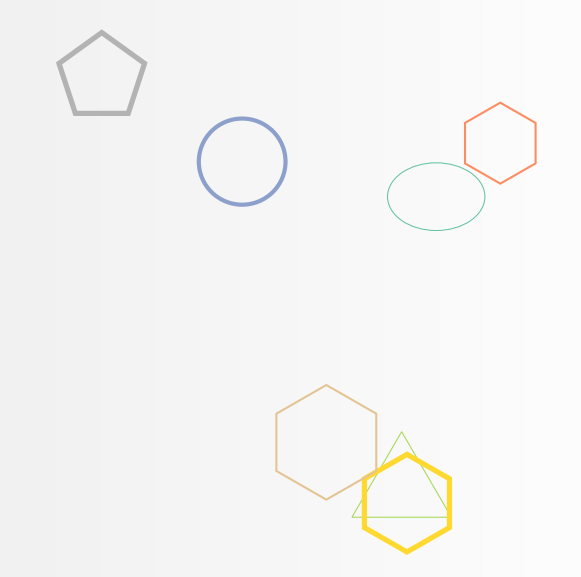[{"shape": "oval", "thickness": 0.5, "radius": 0.42, "center": [0.75, 0.659]}, {"shape": "hexagon", "thickness": 1, "radius": 0.35, "center": [0.861, 0.751]}, {"shape": "circle", "thickness": 2, "radius": 0.37, "center": [0.417, 0.719]}, {"shape": "triangle", "thickness": 0.5, "radius": 0.49, "center": [0.691, 0.153]}, {"shape": "hexagon", "thickness": 2.5, "radius": 0.42, "center": [0.7, 0.128]}, {"shape": "hexagon", "thickness": 1, "radius": 0.5, "center": [0.561, 0.233]}, {"shape": "pentagon", "thickness": 2.5, "radius": 0.39, "center": [0.175, 0.865]}]